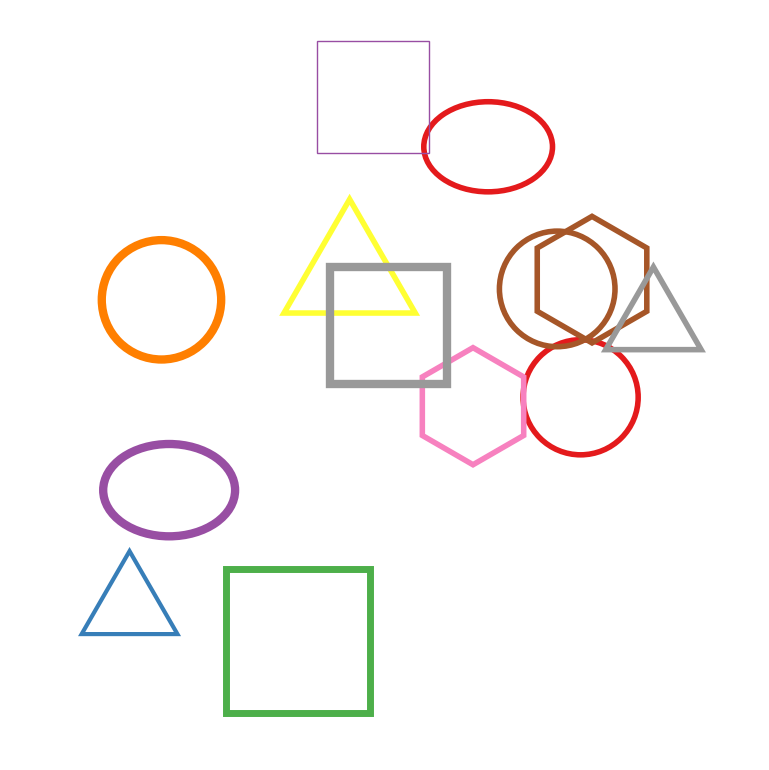[{"shape": "circle", "thickness": 2, "radius": 0.37, "center": [0.754, 0.484]}, {"shape": "oval", "thickness": 2, "radius": 0.42, "center": [0.634, 0.809]}, {"shape": "triangle", "thickness": 1.5, "radius": 0.36, "center": [0.168, 0.212]}, {"shape": "square", "thickness": 2.5, "radius": 0.47, "center": [0.387, 0.167]}, {"shape": "oval", "thickness": 3, "radius": 0.43, "center": [0.22, 0.363]}, {"shape": "square", "thickness": 0.5, "radius": 0.37, "center": [0.484, 0.874]}, {"shape": "circle", "thickness": 3, "radius": 0.39, "center": [0.21, 0.611]}, {"shape": "triangle", "thickness": 2, "radius": 0.49, "center": [0.454, 0.643]}, {"shape": "hexagon", "thickness": 2, "radius": 0.41, "center": [0.769, 0.637]}, {"shape": "circle", "thickness": 2, "radius": 0.38, "center": [0.724, 0.625]}, {"shape": "hexagon", "thickness": 2, "radius": 0.38, "center": [0.614, 0.472]}, {"shape": "triangle", "thickness": 2, "radius": 0.36, "center": [0.849, 0.582]}, {"shape": "square", "thickness": 3, "radius": 0.38, "center": [0.505, 0.578]}]